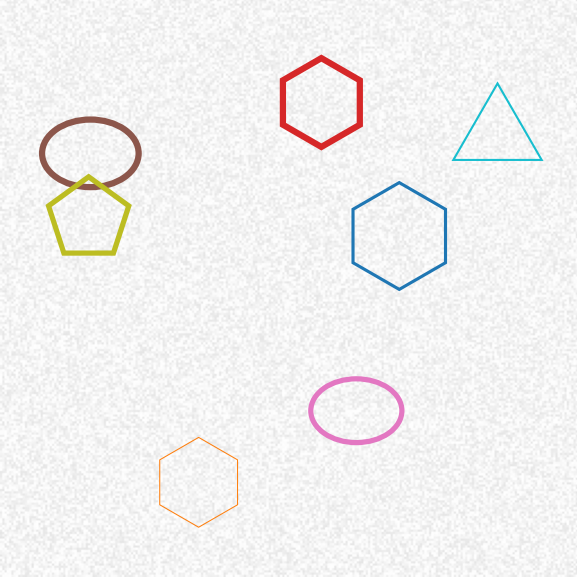[{"shape": "hexagon", "thickness": 1.5, "radius": 0.46, "center": [0.691, 0.59]}, {"shape": "hexagon", "thickness": 0.5, "radius": 0.39, "center": [0.344, 0.164]}, {"shape": "hexagon", "thickness": 3, "radius": 0.38, "center": [0.556, 0.822]}, {"shape": "oval", "thickness": 3, "radius": 0.42, "center": [0.156, 0.734]}, {"shape": "oval", "thickness": 2.5, "radius": 0.39, "center": [0.617, 0.288]}, {"shape": "pentagon", "thickness": 2.5, "radius": 0.37, "center": [0.154, 0.62]}, {"shape": "triangle", "thickness": 1, "radius": 0.44, "center": [0.862, 0.766]}]